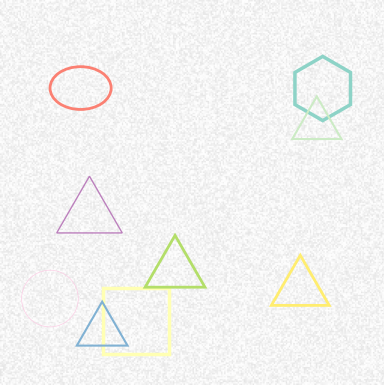[{"shape": "hexagon", "thickness": 2.5, "radius": 0.42, "center": [0.838, 0.77]}, {"shape": "square", "thickness": 2.5, "radius": 0.43, "center": [0.353, 0.166]}, {"shape": "oval", "thickness": 2, "radius": 0.4, "center": [0.209, 0.771]}, {"shape": "triangle", "thickness": 1.5, "radius": 0.38, "center": [0.265, 0.14]}, {"shape": "triangle", "thickness": 2, "radius": 0.45, "center": [0.455, 0.299]}, {"shape": "circle", "thickness": 0.5, "radius": 0.37, "center": [0.13, 0.225]}, {"shape": "triangle", "thickness": 1, "radius": 0.49, "center": [0.232, 0.444]}, {"shape": "triangle", "thickness": 1.5, "radius": 0.37, "center": [0.823, 0.676]}, {"shape": "triangle", "thickness": 2, "radius": 0.43, "center": [0.78, 0.25]}]